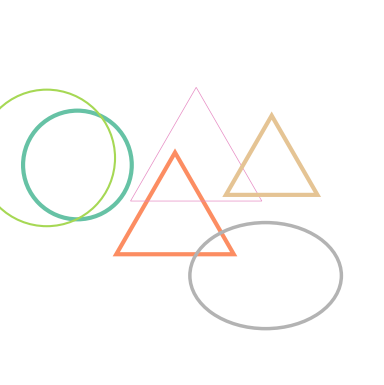[{"shape": "circle", "thickness": 3, "radius": 0.71, "center": [0.201, 0.571]}, {"shape": "triangle", "thickness": 3, "radius": 0.88, "center": [0.455, 0.428]}, {"shape": "triangle", "thickness": 0.5, "radius": 0.98, "center": [0.51, 0.576]}, {"shape": "circle", "thickness": 1.5, "radius": 0.89, "center": [0.121, 0.59]}, {"shape": "triangle", "thickness": 3, "radius": 0.69, "center": [0.706, 0.562]}, {"shape": "oval", "thickness": 2.5, "radius": 0.98, "center": [0.69, 0.284]}]